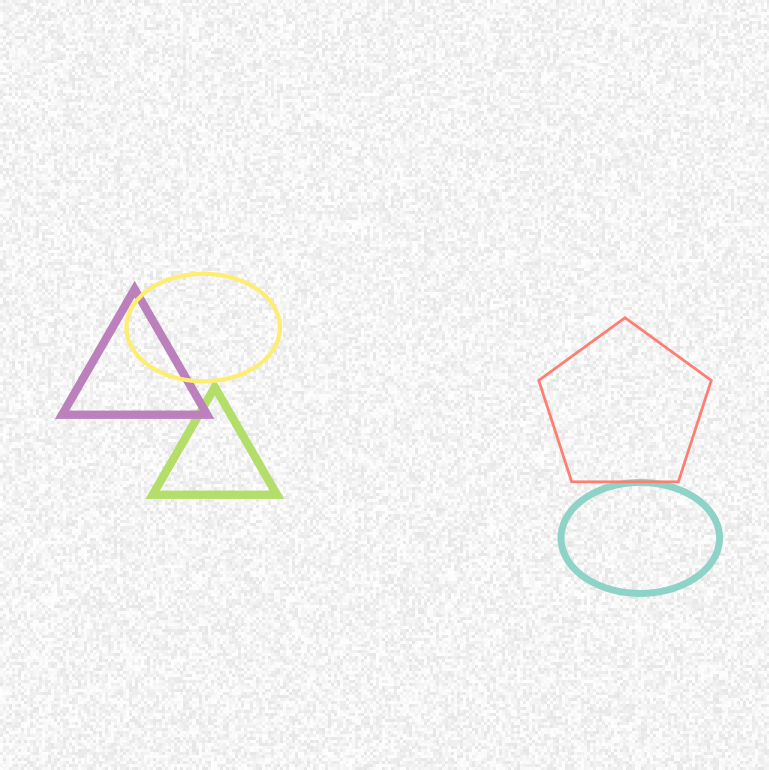[{"shape": "oval", "thickness": 2.5, "radius": 0.51, "center": [0.832, 0.301]}, {"shape": "pentagon", "thickness": 1, "radius": 0.59, "center": [0.812, 0.47]}, {"shape": "triangle", "thickness": 3, "radius": 0.47, "center": [0.279, 0.404]}, {"shape": "triangle", "thickness": 3, "radius": 0.54, "center": [0.175, 0.516]}, {"shape": "oval", "thickness": 1.5, "radius": 0.5, "center": [0.264, 0.575]}]